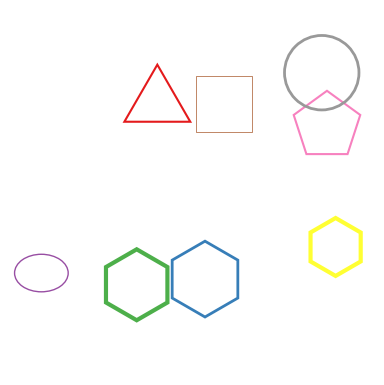[{"shape": "triangle", "thickness": 1.5, "radius": 0.49, "center": [0.409, 0.733]}, {"shape": "hexagon", "thickness": 2, "radius": 0.49, "center": [0.532, 0.275]}, {"shape": "hexagon", "thickness": 3, "radius": 0.46, "center": [0.355, 0.26]}, {"shape": "oval", "thickness": 1, "radius": 0.35, "center": [0.107, 0.291]}, {"shape": "hexagon", "thickness": 3, "radius": 0.38, "center": [0.872, 0.359]}, {"shape": "square", "thickness": 0.5, "radius": 0.36, "center": [0.582, 0.731]}, {"shape": "pentagon", "thickness": 1.5, "radius": 0.45, "center": [0.849, 0.673]}, {"shape": "circle", "thickness": 2, "radius": 0.48, "center": [0.836, 0.811]}]